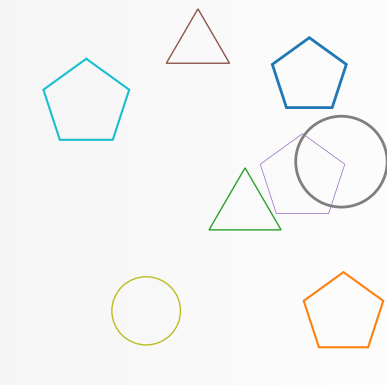[{"shape": "pentagon", "thickness": 2, "radius": 0.5, "center": [0.798, 0.802]}, {"shape": "pentagon", "thickness": 1.5, "radius": 0.54, "center": [0.886, 0.185]}, {"shape": "triangle", "thickness": 1, "radius": 0.54, "center": [0.632, 0.457]}, {"shape": "pentagon", "thickness": 0.5, "radius": 0.57, "center": [0.781, 0.538]}, {"shape": "triangle", "thickness": 1, "radius": 0.47, "center": [0.511, 0.883]}, {"shape": "circle", "thickness": 2, "radius": 0.59, "center": [0.881, 0.58]}, {"shape": "circle", "thickness": 1, "radius": 0.44, "center": [0.377, 0.193]}, {"shape": "pentagon", "thickness": 1.5, "radius": 0.58, "center": [0.223, 0.731]}]